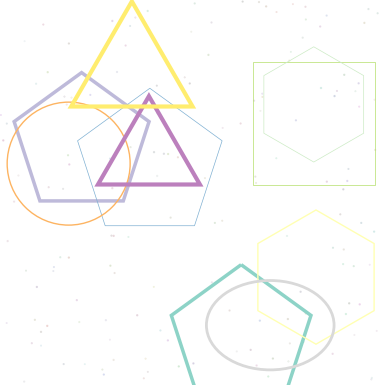[{"shape": "pentagon", "thickness": 2.5, "radius": 0.95, "center": [0.626, 0.122]}, {"shape": "hexagon", "thickness": 1, "radius": 0.87, "center": [0.821, 0.28]}, {"shape": "pentagon", "thickness": 2.5, "radius": 0.92, "center": [0.212, 0.627]}, {"shape": "pentagon", "thickness": 0.5, "radius": 0.99, "center": [0.389, 0.573]}, {"shape": "circle", "thickness": 1, "radius": 0.8, "center": [0.178, 0.575]}, {"shape": "square", "thickness": 0.5, "radius": 0.79, "center": [0.817, 0.679]}, {"shape": "oval", "thickness": 2, "radius": 0.83, "center": [0.702, 0.155]}, {"shape": "triangle", "thickness": 3, "radius": 0.76, "center": [0.387, 0.597]}, {"shape": "hexagon", "thickness": 0.5, "radius": 0.75, "center": [0.815, 0.729]}, {"shape": "triangle", "thickness": 3, "radius": 0.91, "center": [0.343, 0.814]}]